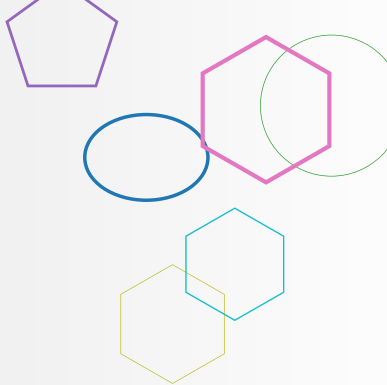[{"shape": "oval", "thickness": 2.5, "radius": 0.79, "center": [0.378, 0.591]}, {"shape": "circle", "thickness": 0.5, "radius": 0.92, "center": [0.855, 0.726]}, {"shape": "pentagon", "thickness": 2, "radius": 0.75, "center": [0.16, 0.897]}, {"shape": "hexagon", "thickness": 3, "radius": 0.94, "center": [0.687, 0.715]}, {"shape": "hexagon", "thickness": 0.5, "radius": 0.77, "center": [0.445, 0.158]}, {"shape": "hexagon", "thickness": 1, "radius": 0.73, "center": [0.606, 0.314]}]